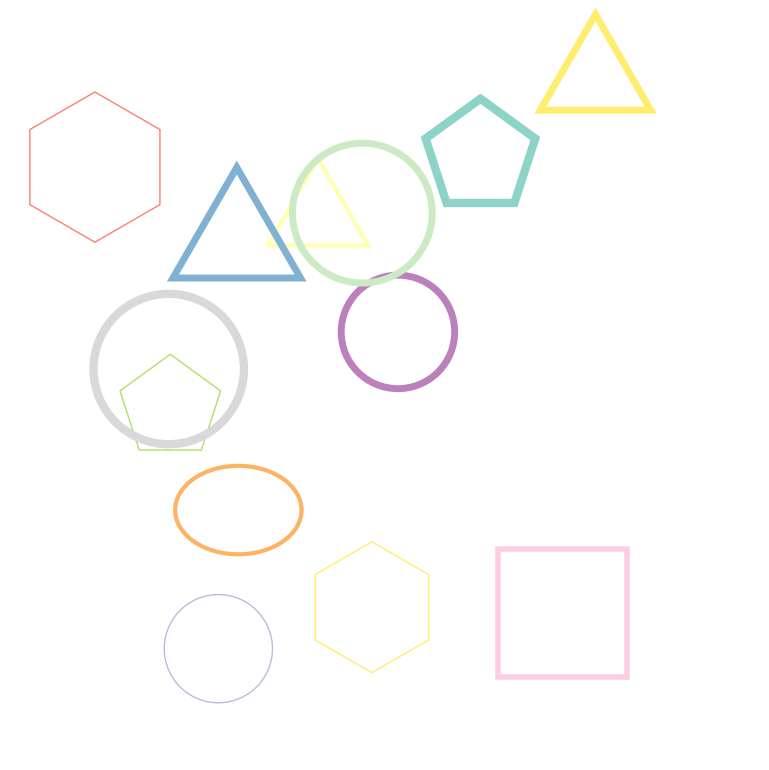[{"shape": "pentagon", "thickness": 3, "radius": 0.37, "center": [0.624, 0.797]}, {"shape": "triangle", "thickness": 1.5, "radius": 0.38, "center": [0.413, 0.719]}, {"shape": "circle", "thickness": 0.5, "radius": 0.35, "center": [0.284, 0.158]}, {"shape": "hexagon", "thickness": 0.5, "radius": 0.49, "center": [0.123, 0.783]}, {"shape": "triangle", "thickness": 2.5, "radius": 0.48, "center": [0.307, 0.687]}, {"shape": "oval", "thickness": 1.5, "radius": 0.41, "center": [0.31, 0.338]}, {"shape": "pentagon", "thickness": 0.5, "radius": 0.34, "center": [0.221, 0.471]}, {"shape": "square", "thickness": 2, "radius": 0.42, "center": [0.731, 0.204]}, {"shape": "circle", "thickness": 3, "radius": 0.49, "center": [0.219, 0.521]}, {"shape": "circle", "thickness": 2.5, "radius": 0.37, "center": [0.517, 0.569]}, {"shape": "circle", "thickness": 2.5, "radius": 0.45, "center": [0.471, 0.723]}, {"shape": "triangle", "thickness": 2.5, "radius": 0.41, "center": [0.773, 0.898]}, {"shape": "hexagon", "thickness": 0.5, "radius": 0.42, "center": [0.483, 0.211]}]